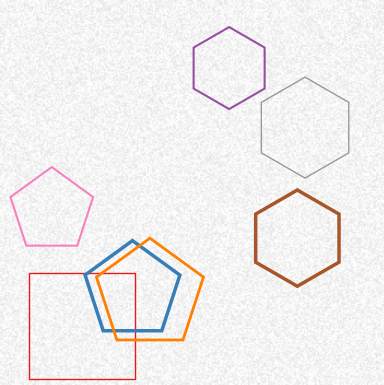[{"shape": "square", "thickness": 1, "radius": 0.69, "center": [0.212, 0.153]}, {"shape": "pentagon", "thickness": 2.5, "radius": 0.65, "center": [0.344, 0.246]}, {"shape": "hexagon", "thickness": 1.5, "radius": 0.53, "center": [0.595, 0.823]}, {"shape": "pentagon", "thickness": 2, "radius": 0.73, "center": [0.389, 0.235]}, {"shape": "hexagon", "thickness": 2.5, "radius": 0.62, "center": [0.772, 0.381]}, {"shape": "pentagon", "thickness": 1.5, "radius": 0.56, "center": [0.134, 0.453]}, {"shape": "hexagon", "thickness": 1, "radius": 0.66, "center": [0.792, 0.668]}]